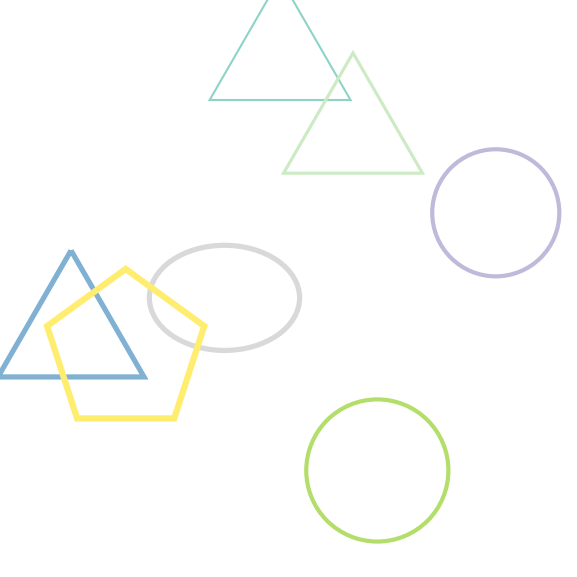[{"shape": "triangle", "thickness": 1, "radius": 0.7, "center": [0.485, 0.896]}, {"shape": "circle", "thickness": 2, "radius": 0.55, "center": [0.858, 0.631]}, {"shape": "triangle", "thickness": 2.5, "radius": 0.73, "center": [0.123, 0.419]}, {"shape": "circle", "thickness": 2, "radius": 0.62, "center": [0.653, 0.184]}, {"shape": "oval", "thickness": 2.5, "radius": 0.65, "center": [0.389, 0.483]}, {"shape": "triangle", "thickness": 1.5, "radius": 0.69, "center": [0.611, 0.769]}, {"shape": "pentagon", "thickness": 3, "radius": 0.72, "center": [0.218, 0.39]}]